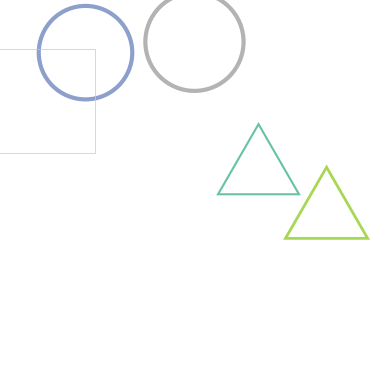[{"shape": "triangle", "thickness": 1.5, "radius": 0.61, "center": [0.672, 0.556]}, {"shape": "circle", "thickness": 3, "radius": 0.61, "center": [0.222, 0.863]}, {"shape": "triangle", "thickness": 2, "radius": 0.62, "center": [0.848, 0.442]}, {"shape": "square", "thickness": 0.5, "radius": 0.68, "center": [0.11, 0.737]}, {"shape": "circle", "thickness": 3, "radius": 0.64, "center": [0.505, 0.891]}]